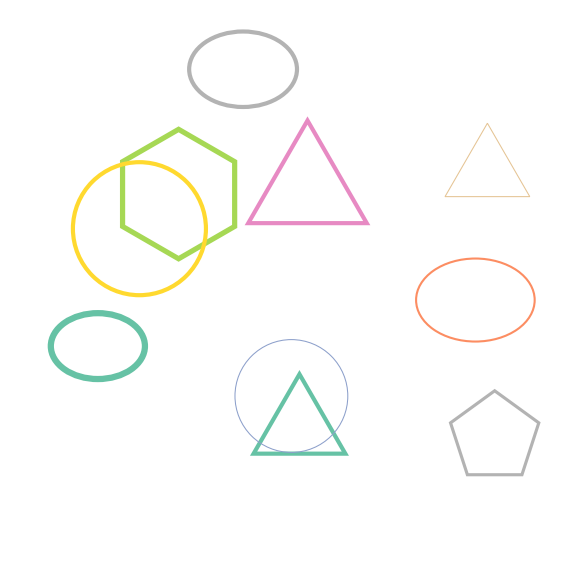[{"shape": "oval", "thickness": 3, "radius": 0.41, "center": [0.169, 0.4]}, {"shape": "triangle", "thickness": 2, "radius": 0.46, "center": [0.519, 0.259]}, {"shape": "oval", "thickness": 1, "radius": 0.51, "center": [0.823, 0.48]}, {"shape": "circle", "thickness": 0.5, "radius": 0.49, "center": [0.505, 0.313]}, {"shape": "triangle", "thickness": 2, "radius": 0.59, "center": [0.532, 0.672]}, {"shape": "hexagon", "thickness": 2.5, "radius": 0.56, "center": [0.309, 0.663]}, {"shape": "circle", "thickness": 2, "radius": 0.58, "center": [0.241, 0.603]}, {"shape": "triangle", "thickness": 0.5, "radius": 0.42, "center": [0.844, 0.701]}, {"shape": "oval", "thickness": 2, "radius": 0.47, "center": [0.421, 0.879]}, {"shape": "pentagon", "thickness": 1.5, "radius": 0.4, "center": [0.857, 0.242]}]